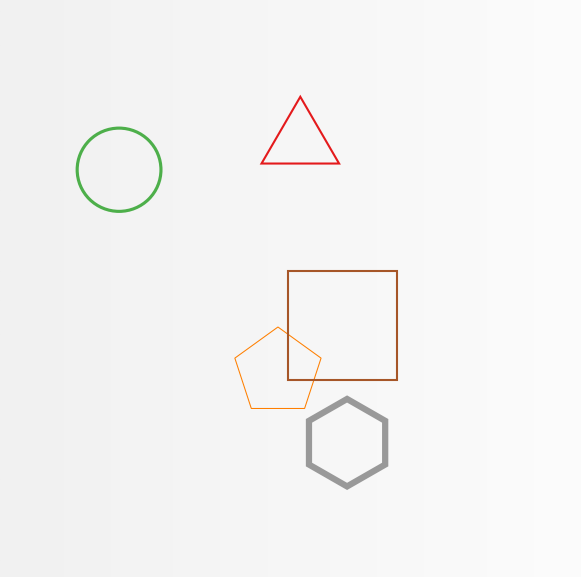[{"shape": "triangle", "thickness": 1, "radius": 0.39, "center": [0.517, 0.754]}, {"shape": "circle", "thickness": 1.5, "radius": 0.36, "center": [0.205, 0.705]}, {"shape": "pentagon", "thickness": 0.5, "radius": 0.39, "center": [0.478, 0.355]}, {"shape": "square", "thickness": 1, "radius": 0.47, "center": [0.589, 0.436]}, {"shape": "hexagon", "thickness": 3, "radius": 0.38, "center": [0.597, 0.233]}]